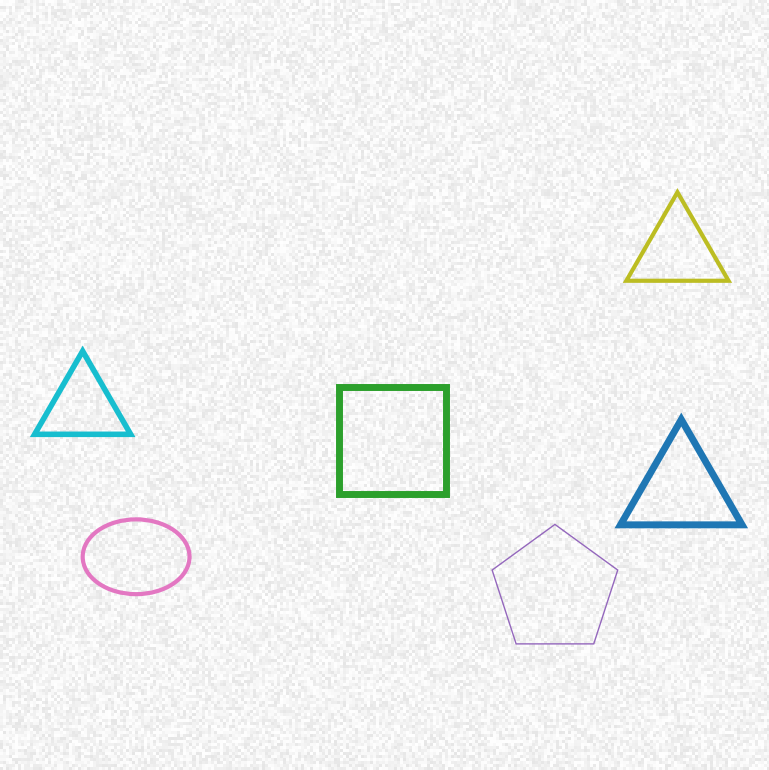[{"shape": "triangle", "thickness": 2.5, "radius": 0.46, "center": [0.885, 0.364]}, {"shape": "square", "thickness": 2.5, "radius": 0.35, "center": [0.509, 0.427]}, {"shape": "pentagon", "thickness": 0.5, "radius": 0.43, "center": [0.721, 0.233]}, {"shape": "oval", "thickness": 1.5, "radius": 0.35, "center": [0.177, 0.277]}, {"shape": "triangle", "thickness": 1.5, "radius": 0.38, "center": [0.88, 0.674]}, {"shape": "triangle", "thickness": 2, "radius": 0.36, "center": [0.107, 0.472]}]